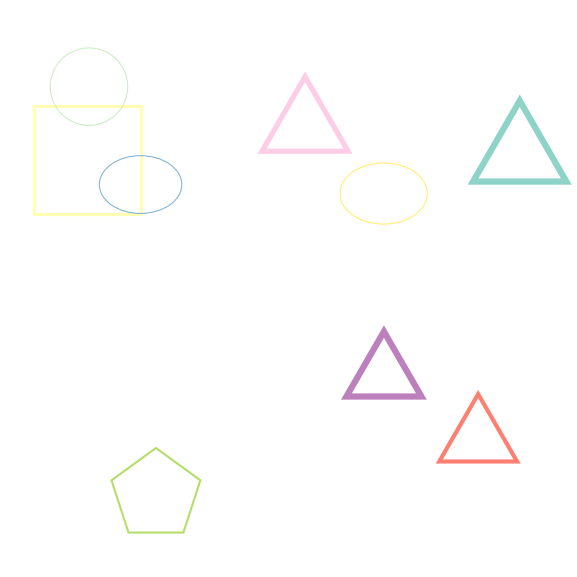[{"shape": "triangle", "thickness": 3, "radius": 0.47, "center": [0.9, 0.731]}, {"shape": "square", "thickness": 1.5, "radius": 0.47, "center": [0.151, 0.722]}, {"shape": "triangle", "thickness": 2, "radius": 0.39, "center": [0.828, 0.239]}, {"shape": "oval", "thickness": 0.5, "radius": 0.36, "center": [0.243, 0.68]}, {"shape": "pentagon", "thickness": 1, "radius": 0.4, "center": [0.27, 0.142]}, {"shape": "triangle", "thickness": 2.5, "radius": 0.43, "center": [0.528, 0.78]}, {"shape": "triangle", "thickness": 3, "radius": 0.37, "center": [0.665, 0.35]}, {"shape": "circle", "thickness": 0.5, "radius": 0.34, "center": [0.154, 0.849]}, {"shape": "oval", "thickness": 0.5, "radius": 0.38, "center": [0.664, 0.664]}]